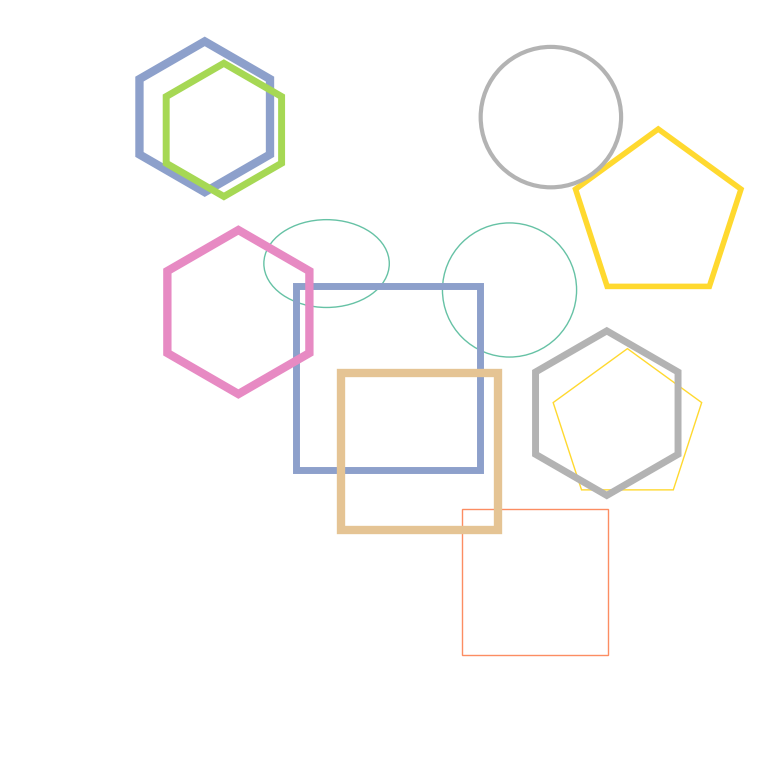[{"shape": "circle", "thickness": 0.5, "radius": 0.44, "center": [0.662, 0.623]}, {"shape": "oval", "thickness": 0.5, "radius": 0.41, "center": [0.424, 0.658]}, {"shape": "square", "thickness": 0.5, "radius": 0.48, "center": [0.695, 0.244]}, {"shape": "hexagon", "thickness": 3, "radius": 0.49, "center": [0.266, 0.848]}, {"shape": "square", "thickness": 2.5, "radius": 0.6, "center": [0.504, 0.51]}, {"shape": "hexagon", "thickness": 3, "radius": 0.53, "center": [0.31, 0.595]}, {"shape": "hexagon", "thickness": 2.5, "radius": 0.43, "center": [0.291, 0.831]}, {"shape": "pentagon", "thickness": 0.5, "radius": 0.51, "center": [0.815, 0.446]}, {"shape": "pentagon", "thickness": 2, "radius": 0.56, "center": [0.855, 0.719]}, {"shape": "square", "thickness": 3, "radius": 0.51, "center": [0.545, 0.414]}, {"shape": "circle", "thickness": 1.5, "radius": 0.46, "center": [0.715, 0.848]}, {"shape": "hexagon", "thickness": 2.5, "radius": 0.53, "center": [0.788, 0.463]}]